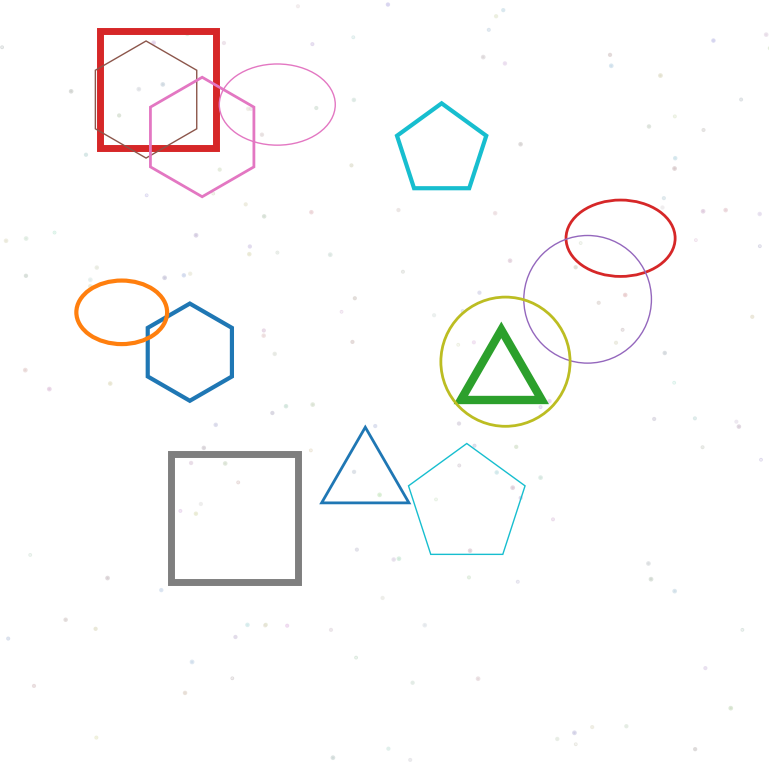[{"shape": "triangle", "thickness": 1, "radius": 0.33, "center": [0.474, 0.38]}, {"shape": "hexagon", "thickness": 1.5, "radius": 0.32, "center": [0.247, 0.543]}, {"shape": "oval", "thickness": 1.5, "radius": 0.29, "center": [0.158, 0.594]}, {"shape": "triangle", "thickness": 3, "radius": 0.3, "center": [0.651, 0.511]}, {"shape": "oval", "thickness": 1, "radius": 0.35, "center": [0.806, 0.691]}, {"shape": "square", "thickness": 2.5, "radius": 0.38, "center": [0.206, 0.884]}, {"shape": "circle", "thickness": 0.5, "radius": 0.41, "center": [0.763, 0.611]}, {"shape": "hexagon", "thickness": 0.5, "radius": 0.38, "center": [0.19, 0.871]}, {"shape": "oval", "thickness": 0.5, "radius": 0.38, "center": [0.36, 0.864]}, {"shape": "hexagon", "thickness": 1, "radius": 0.39, "center": [0.263, 0.822]}, {"shape": "square", "thickness": 2.5, "radius": 0.41, "center": [0.305, 0.328]}, {"shape": "circle", "thickness": 1, "radius": 0.42, "center": [0.656, 0.53]}, {"shape": "pentagon", "thickness": 0.5, "radius": 0.4, "center": [0.606, 0.344]}, {"shape": "pentagon", "thickness": 1.5, "radius": 0.3, "center": [0.574, 0.805]}]